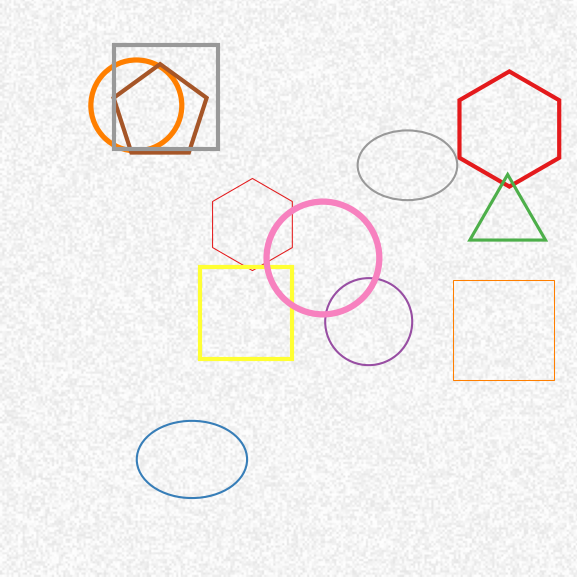[{"shape": "hexagon", "thickness": 2, "radius": 0.5, "center": [0.882, 0.776]}, {"shape": "hexagon", "thickness": 0.5, "radius": 0.4, "center": [0.437, 0.61]}, {"shape": "oval", "thickness": 1, "radius": 0.48, "center": [0.332, 0.204]}, {"shape": "triangle", "thickness": 1.5, "radius": 0.38, "center": [0.879, 0.621]}, {"shape": "circle", "thickness": 1, "radius": 0.38, "center": [0.638, 0.442]}, {"shape": "circle", "thickness": 2.5, "radius": 0.39, "center": [0.236, 0.817]}, {"shape": "square", "thickness": 0.5, "radius": 0.43, "center": [0.872, 0.427]}, {"shape": "square", "thickness": 2, "radius": 0.4, "center": [0.426, 0.458]}, {"shape": "pentagon", "thickness": 2, "radius": 0.42, "center": [0.277, 0.803]}, {"shape": "circle", "thickness": 3, "radius": 0.49, "center": [0.559, 0.552]}, {"shape": "oval", "thickness": 1, "radius": 0.43, "center": [0.706, 0.713]}, {"shape": "square", "thickness": 2, "radius": 0.45, "center": [0.288, 0.832]}]